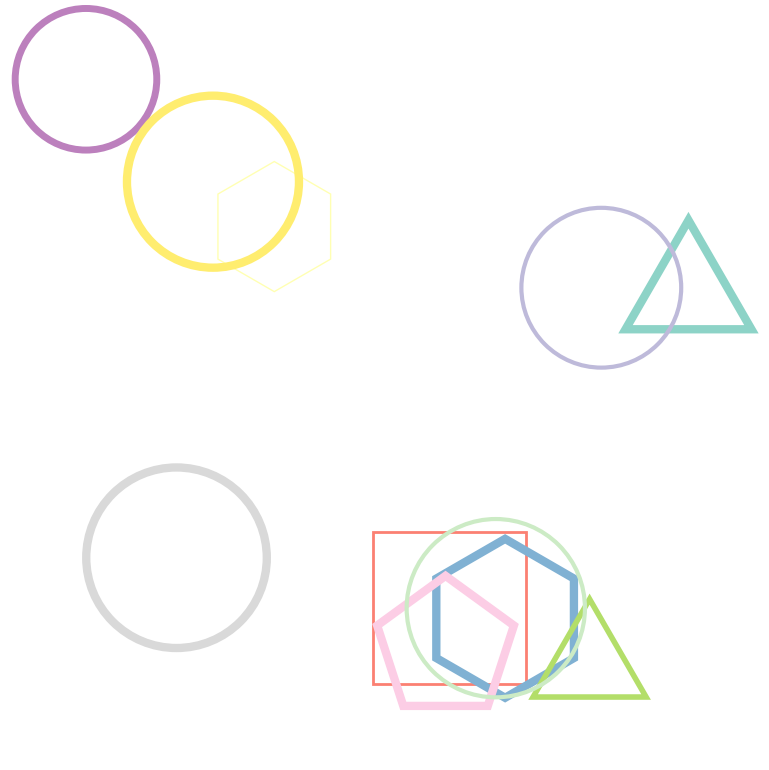[{"shape": "triangle", "thickness": 3, "radius": 0.47, "center": [0.894, 0.62]}, {"shape": "hexagon", "thickness": 0.5, "radius": 0.42, "center": [0.356, 0.706]}, {"shape": "circle", "thickness": 1.5, "radius": 0.52, "center": [0.781, 0.626]}, {"shape": "square", "thickness": 1, "radius": 0.5, "center": [0.584, 0.211]}, {"shape": "hexagon", "thickness": 3, "radius": 0.52, "center": [0.656, 0.197]}, {"shape": "triangle", "thickness": 2, "radius": 0.42, "center": [0.766, 0.137]}, {"shape": "pentagon", "thickness": 3, "radius": 0.47, "center": [0.579, 0.159]}, {"shape": "circle", "thickness": 3, "radius": 0.59, "center": [0.229, 0.276]}, {"shape": "circle", "thickness": 2.5, "radius": 0.46, "center": [0.112, 0.897]}, {"shape": "circle", "thickness": 1.5, "radius": 0.58, "center": [0.644, 0.21]}, {"shape": "circle", "thickness": 3, "radius": 0.56, "center": [0.277, 0.764]}]